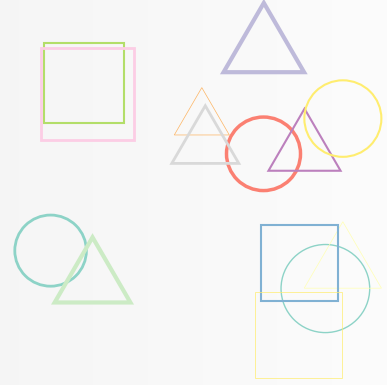[{"shape": "circle", "thickness": 2, "radius": 0.46, "center": [0.131, 0.349]}, {"shape": "circle", "thickness": 1, "radius": 0.57, "center": [0.84, 0.251]}, {"shape": "triangle", "thickness": 0.5, "radius": 0.58, "center": [0.885, 0.309]}, {"shape": "triangle", "thickness": 3, "radius": 0.6, "center": [0.681, 0.872]}, {"shape": "circle", "thickness": 2.5, "radius": 0.48, "center": [0.68, 0.6]}, {"shape": "square", "thickness": 1.5, "radius": 0.5, "center": [0.772, 0.317]}, {"shape": "triangle", "thickness": 0.5, "radius": 0.41, "center": [0.521, 0.69]}, {"shape": "square", "thickness": 1.5, "radius": 0.52, "center": [0.217, 0.784]}, {"shape": "square", "thickness": 2, "radius": 0.6, "center": [0.225, 0.757]}, {"shape": "triangle", "thickness": 2, "radius": 0.5, "center": [0.53, 0.626]}, {"shape": "triangle", "thickness": 1.5, "radius": 0.54, "center": [0.786, 0.61]}, {"shape": "triangle", "thickness": 3, "radius": 0.56, "center": [0.239, 0.271]}, {"shape": "square", "thickness": 0.5, "radius": 0.56, "center": [0.77, 0.129]}, {"shape": "circle", "thickness": 1.5, "radius": 0.5, "center": [0.885, 0.692]}]